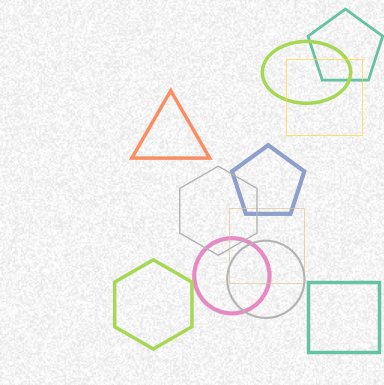[{"shape": "square", "thickness": 2.5, "radius": 0.46, "center": [0.892, 0.177]}, {"shape": "pentagon", "thickness": 2, "radius": 0.51, "center": [0.897, 0.874]}, {"shape": "triangle", "thickness": 2.5, "radius": 0.58, "center": [0.444, 0.648]}, {"shape": "pentagon", "thickness": 3, "radius": 0.49, "center": [0.697, 0.524]}, {"shape": "circle", "thickness": 3, "radius": 0.49, "center": [0.602, 0.284]}, {"shape": "oval", "thickness": 2.5, "radius": 0.57, "center": [0.796, 0.812]}, {"shape": "hexagon", "thickness": 2.5, "radius": 0.58, "center": [0.398, 0.209]}, {"shape": "square", "thickness": 0.5, "radius": 0.5, "center": [0.842, 0.747]}, {"shape": "square", "thickness": 0.5, "radius": 0.49, "center": [0.693, 0.362]}, {"shape": "hexagon", "thickness": 1, "radius": 0.58, "center": [0.567, 0.453]}, {"shape": "circle", "thickness": 1.5, "radius": 0.5, "center": [0.69, 0.275]}]